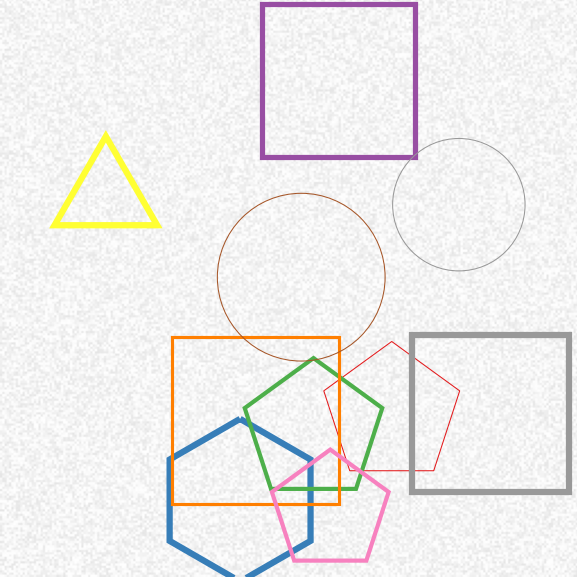[{"shape": "pentagon", "thickness": 0.5, "radius": 0.62, "center": [0.678, 0.284]}, {"shape": "hexagon", "thickness": 3, "radius": 0.7, "center": [0.416, 0.133]}, {"shape": "pentagon", "thickness": 2, "radius": 0.63, "center": [0.543, 0.254]}, {"shape": "square", "thickness": 2.5, "radius": 0.66, "center": [0.586, 0.86]}, {"shape": "square", "thickness": 1.5, "radius": 0.72, "center": [0.443, 0.271]}, {"shape": "triangle", "thickness": 3, "radius": 0.51, "center": [0.183, 0.66]}, {"shape": "circle", "thickness": 0.5, "radius": 0.73, "center": [0.522, 0.519]}, {"shape": "pentagon", "thickness": 2, "radius": 0.53, "center": [0.572, 0.114]}, {"shape": "square", "thickness": 3, "radius": 0.68, "center": [0.849, 0.283]}, {"shape": "circle", "thickness": 0.5, "radius": 0.57, "center": [0.795, 0.645]}]